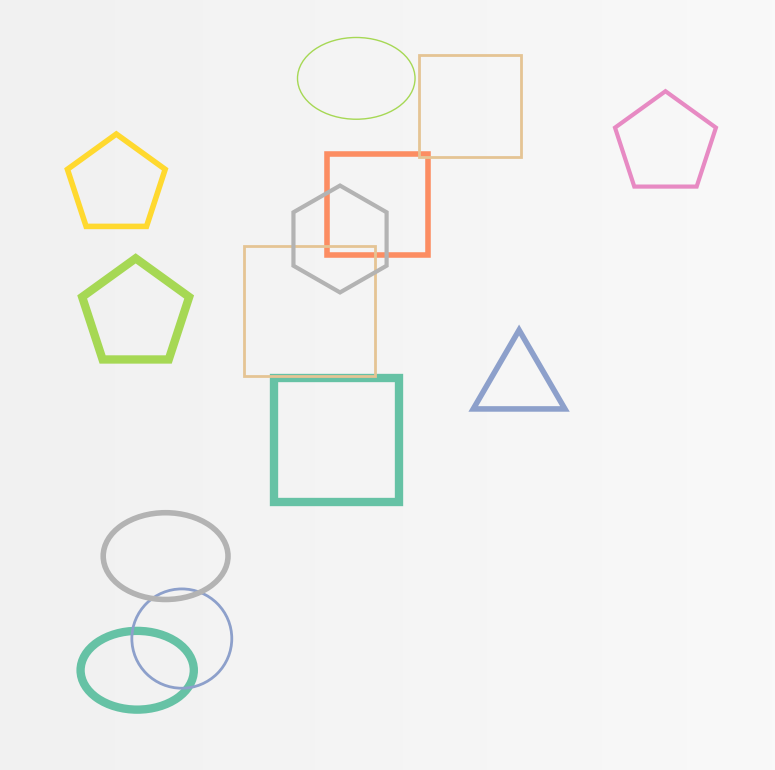[{"shape": "square", "thickness": 3, "radius": 0.4, "center": [0.434, 0.428]}, {"shape": "oval", "thickness": 3, "radius": 0.37, "center": [0.177, 0.13]}, {"shape": "square", "thickness": 2, "radius": 0.32, "center": [0.487, 0.734]}, {"shape": "triangle", "thickness": 2, "radius": 0.34, "center": [0.67, 0.503]}, {"shape": "circle", "thickness": 1, "radius": 0.32, "center": [0.235, 0.171]}, {"shape": "pentagon", "thickness": 1.5, "radius": 0.34, "center": [0.859, 0.813]}, {"shape": "oval", "thickness": 0.5, "radius": 0.38, "center": [0.46, 0.898]}, {"shape": "pentagon", "thickness": 3, "radius": 0.36, "center": [0.175, 0.592]}, {"shape": "pentagon", "thickness": 2, "radius": 0.33, "center": [0.15, 0.76]}, {"shape": "square", "thickness": 1, "radius": 0.33, "center": [0.606, 0.862]}, {"shape": "square", "thickness": 1, "radius": 0.42, "center": [0.399, 0.596]}, {"shape": "hexagon", "thickness": 1.5, "radius": 0.35, "center": [0.439, 0.69]}, {"shape": "oval", "thickness": 2, "radius": 0.4, "center": [0.214, 0.278]}]